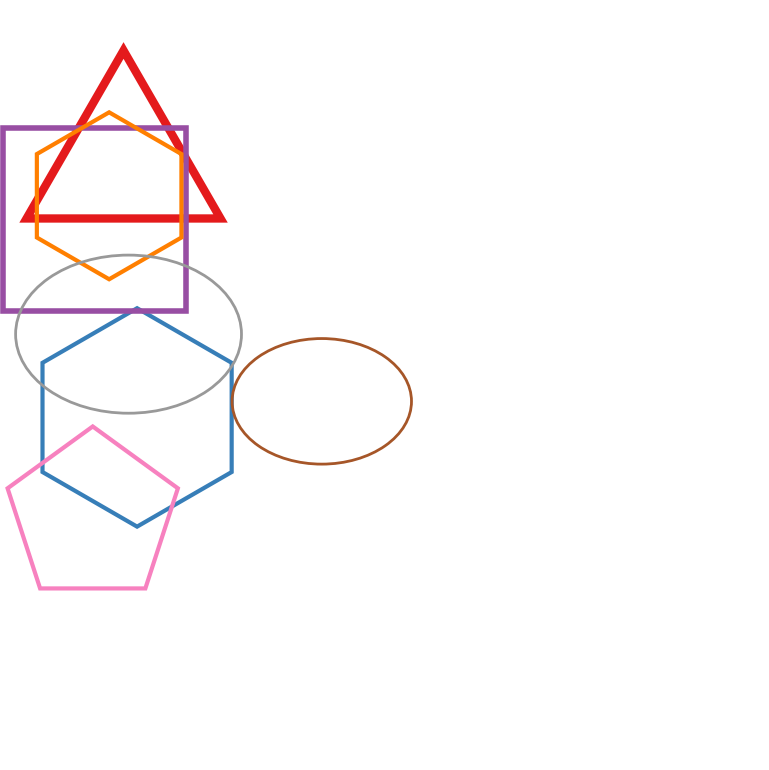[{"shape": "triangle", "thickness": 3, "radius": 0.73, "center": [0.16, 0.789]}, {"shape": "hexagon", "thickness": 1.5, "radius": 0.71, "center": [0.178, 0.458]}, {"shape": "square", "thickness": 2, "radius": 0.59, "center": [0.122, 0.715]}, {"shape": "hexagon", "thickness": 1.5, "radius": 0.54, "center": [0.142, 0.746]}, {"shape": "oval", "thickness": 1, "radius": 0.58, "center": [0.418, 0.479]}, {"shape": "pentagon", "thickness": 1.5, "radius": 0.58, "center": [0.12, 0.33]}, {"shape": "oval", "thickness": 1, "radius": 0.73, "center": [0.167, 0.566]}]